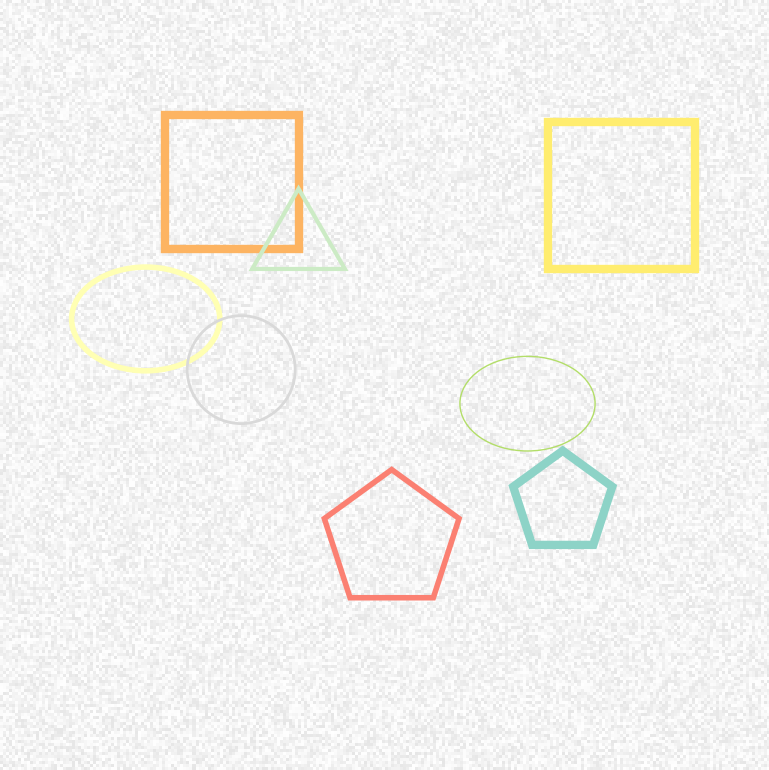[{"shape": "pentagon", "thickness": 3, "radius": 0.34, "center": [0.731, 0.347]}, {"shape": "oval", "thickness": 2, "radius": 0.48, "center": [0.189, 0.586]}, {"shape": "pentagon", "thickness": 2, "radius": 0.46, "center": [0.509, 0.298]}, {"shape": "square", "thickness": 3, "radius": 0.44, "center": [0.301, 0.763]}, {"shape": "oval", "thickness": 0.5, "radius": 0.44, "center": [0.685, 0.476]}, {"shape": "circle", "thickness": 1, "radius": 0.35, "center": [0.313, 0.52]}, {"shape": "triangle", "thickness": 1.5, "radius": 0.35, "center": [0.388, 0.685]}, {"shape": "square", "thickness": 3, "radius": 0.48, "center": [0.807, 0.746]}]